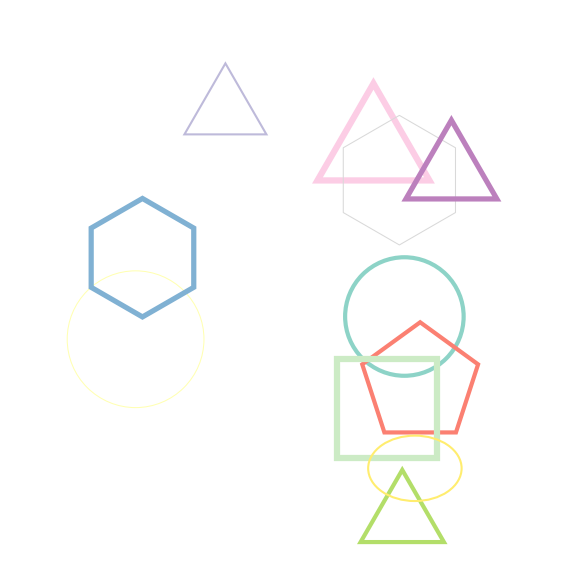[{"shape": "circle", "thickness": 2, "radius": 0.51, "center": [0.7, 0.451]}, {"shape": "circle", "thickness": 0.5, "radius": 0.59, "center": [0.235, 0.412]}, {"shape": "triangle", "thickness": 1, "radius": 0.41, "center": [0.39, 0.807]}, {"shape": "pentagon", "thickness": 2, "radius": 0.53, "center": [0.728, 0.336]}, {"shape": "hexagon", "thickness": 2.5, "radius": 0.51, "center": [0.247, 0.553]}, {"shape": "triangle", "thickness": 2, "radius": 0.42, "center": [0.697, 0.102]}, {"shape": "triangle", "thickness": 3, "radius": 0.56, "center": [0.647, 0.743]}, {"shape": "hexagon", "thickness": 0.5, "radius": 0.56, "center": [0.692, 0.687]}, {"shape": "triangle", "thickness": 2.5, "radius": 0.45, "center": [0.782, 0.7]}, {"shape": "square", "thickness": 3, "radius": 0.43, "center": [0.67, 0.292]}, {"shape": "oval", "thickness": 1, "radius": 0.4, "center": [0.718, 0.188]}]